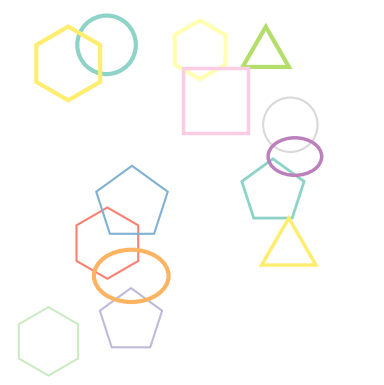[{"shape": "pentagon", "thickness": 2, "radius": 0.43, "center": [0.709, 0.502]}, {"shape": "circle", "thickness": 3, "radius": 0.38, "center": [0.277, 0.884]}, {"shape": "hexagon", "thickness": 3, "radius": 0.38, "center": [0.52, 0.871]}, {"shape": "pentagon", "thickness": 1.5, "radius": 0.43, "center": [0.34, 0.167]}, {"shape": "hexagon", "thickness": 1.5, "radius": 0.46, "center": [0.279, 0.368]}, {"shape": "pentagon", "thickness": 1.5, "radius": 0.49, "center": [0.343, 0.472]}, {"shape": "oval", "thickness": 3, "radius": 0.48, "center": [0.341, 0.283]}, {"shape": "triangle", "thickness": 3, "radius": 0.35, "center": [0.69, 0.861]}, {"shape": "square", "thickness": 2.5, "radius": 0.42, "center": [0.559, 0.74]}, {"shape": "circle", "thickness": 1.5, "radius": 0.35, "center": [0.754, 0.676]}, {"shape": "oval", "thickness": 2.5, "radius": 0.35, "center": [0.766, 0.593]}, {"shape": "hexagon", "thickness": 1.5, "radius": 0.44, "center": [0.126, 0.113]}, {"shape": "hexagon", "thickness": 3, "radius": 0.48, "center": [0.177, 0.835]}, {"shape": "triangle", "thickness": 2.5, "radius": 0.41, "center": [0.75, 0.352]}]